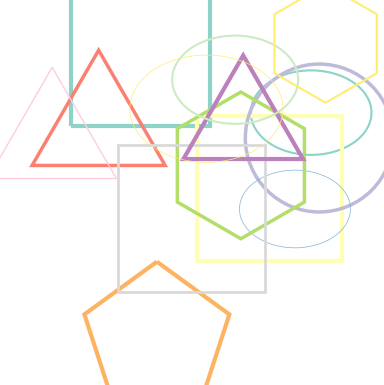[{"shape": "square", "thickness": 3, "radius": 0.9, "center": [0.366, 0.853]}, {"shape": "oval", "thickness": 1.5, "radius": 0.78, "center": [0.808, 0.707]}, {"shape": "square", "thickness": 3, "radius": 0.94, "center": [0.699, 0.511]}, {"shape": "circle", "thickness": 2.5, "radius": 0.96, "center": [0.829, 0.642]}, {"shape": "triangle", "thickness": 2.5, "radius": 1.0, "center": [0.256, 0.67]}, {"shape": "oval", "thickness": 0.5, "radius": 0.72, "center": [0.766, 0.457]}, {"shape": "pentagon", "thickness": 3, "radius": 0.99, "center": [0.408, 0.122]}, {"shape": "hexagon", "thickness": 2.5, "radius": 0.95, "center": [0.626, 0.57]}, {"shape": "triangle", "thickness": 1, "radius": 0.96, "center": [0.136, 0.632]}, {"shape": "square", "thickness": 2, "radius": 0.95, "center": [0.498, 0.433]}, {"shape": "triangle", "thickness": 3, "radius": 0.9, "center": [0.632, 0.677]}, {"shape": "oval", "thickness": 1.5, "radius": 0.82, "center": [0.611, 0.793]}, {"shape": "oval", "thickness": 0.5, "radius": 0.99, "center": [0.536, 0.718]}, {"shape": "hexagon", "thickness": 1.5, "radius": 0.77, "center": [0.846, 0.886]}]